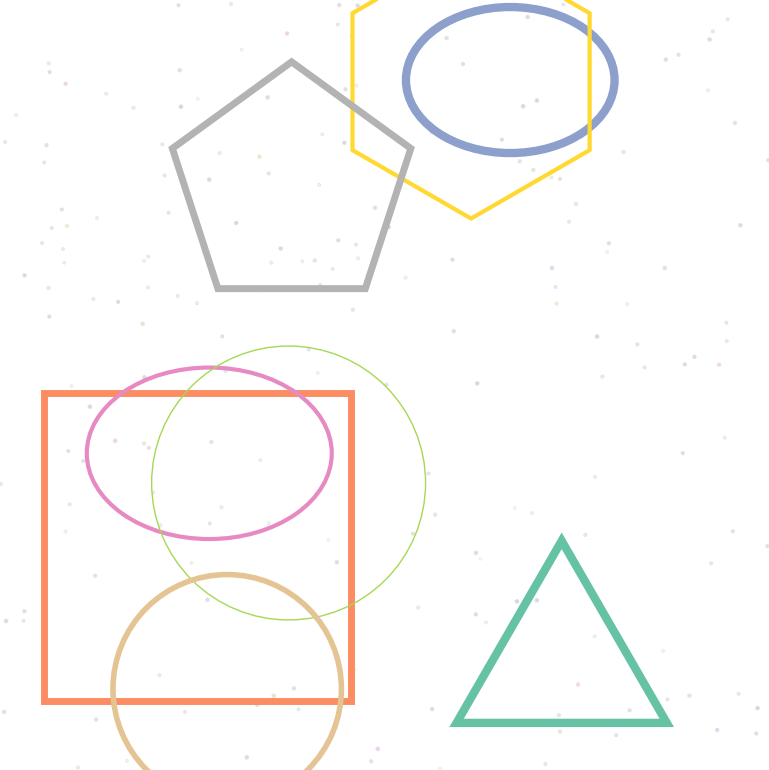[{"shape": "triangle", "thickness": 3, "radius": 0.79, "center": [0.729, 0.14]}, {"shape": "square", "thickness": 2.5, "radius": 1.0, "center": [0.256, 0.29]}, {"shape": "oval", "thickness": 3, "radius": 0.68, "center": [0.663, 0.896]}, {"shape": "oval", "thickness": 1.5, "radius": 0.8, "center": [0.272, 0.411]}, {"shape": "circle", "thickness": 0.5, "radius": 0.89, "center": [0.375, 0.373]}, {"shape": "hexagon", "thickness": 1.5, "radius": 0.89, "center": [0.612, 0.894]}, {"shape": "circle", "thickness": 2, "radius": 0.74, "center": [0.295, 0.105]}, {"shape": "pentagon", "thickness": 2.5, "radius": 0.81, "center": [0.379, 0.757]}]